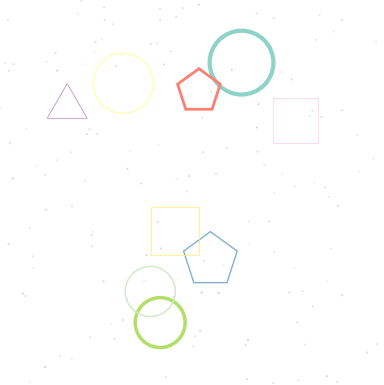[{"shape": "circle", "thickness": 3, "radius": 0.41, "center": [0.627, 0.837]}, {"shape": "circle", "thickness": 1, "radius": 0.39, "center": [0.32, 0.783]}, {"shape": "pentagon", "thickness": 2, "radius": 0.29, "center": [0.517, 0.763]}, {"shape": "pentagon", "thickness": 1, "radius": 0.37, "center": [0.547, 0.325]}, {"shape": "circle", "thickness": 2.5, "radius": 0.32, "center": [0.416, 0.162]}, {"shape": "square", "thickness": 0.5, "radius": 0.29, "center": [0.767, 0.688]}, {"shape": "triangle", "thickness": 0.5, "radius": 0.3, "center": [0.175, 0.723]}, {"shape": "circle", "thickness": 1, "radius": 0.33, "center": [0.39, 0.243]}, {"shape": "square", "thickness": 0.5, "radius": 0.31, "center": [0.454, 0.399]}]